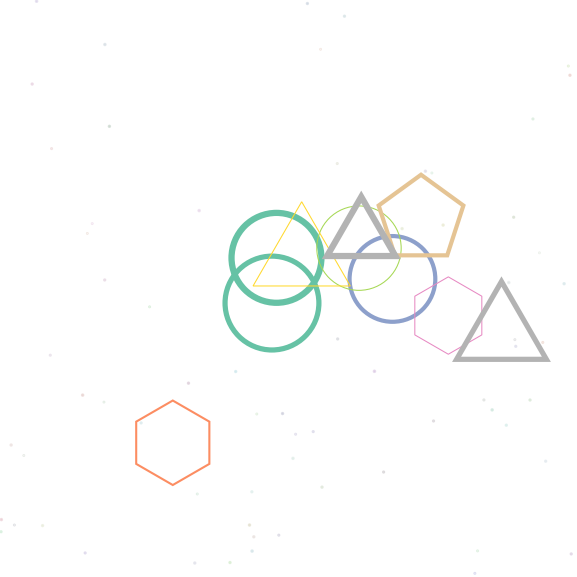[{"shape": "circle", "thickness": 3, "radius": 0.39, "center": [0.479, 0.553]}, {"shape": "circle", "thickness": 2.5, "radius": 0.41, "center": [0.471, 0.474]}, {"shape": "hexagon", "thickness": 1, "radius": 0.37, "center": [0.299, 0.232]}, {"shape": "circle", "thickness": 2, "radius": 0.37, "center": [0.68, 0.516]}, {"shape": "hexagon", "thickness": 0.5, "radius": 0.33, "center": [0.776, 0.453]}, {"shape": "circle", "thickness": 0.5, "radius": 0.37, "center": [0.622, 0.569]}, {"shape": "triangle", "thickness": 0.5, "radius": 0.49, "center": [0.522, 0.553]}, {"shape": "pentagon", "thickness": 2, "radius": 0.39, "center": [0.729, 0.619]}, {"shape": "triangle", "thickness": 3, "radius": 0.34, "center": [0.626, 0.59]}, {"shape": "triangle", "thickness": 2.5, "radius": 0.45, "center": [0.868, 0.422]}]